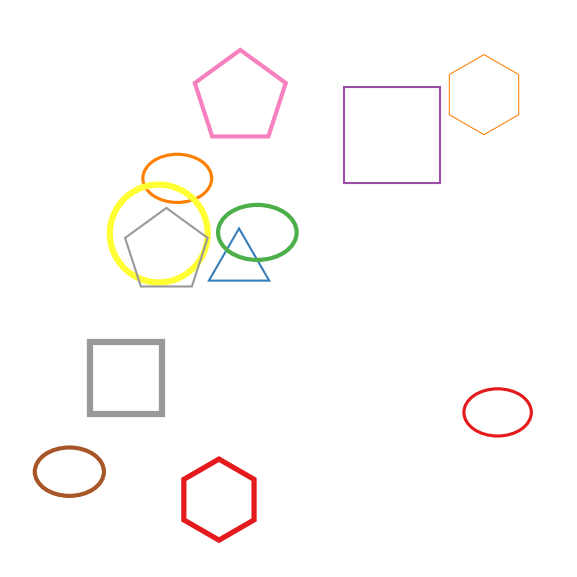[{"shape": "hexagon", "thickness": 2.5, "radius": 0.35, "center": [0.379, 0.134]}, {"shape": "oval", "thickness": 1.5, "radius": 0.29, "center": [0.862, 0.285]}, {"shape": "triangle", "thickness": 1, "radius": 0.3, "center": [0.414, 0.543]}, {"shape": "oval", "thickness": 2, "radius": 0.34, "center": [0.446, 0.597]}, {"shape": "square", "thickness": 1, "radius": 0.42, "center": [0.679, 0.765]}, {"shape": "oval", "thickness": 1.5, "radius": 0.3, "center": [0.307, 0.69]}, {"shape": "hexagon", "thickness": 0.5, "radius": 0.35, "center": [0.838, 0.835]}, {"shape": "circle", "thickness": 3, "radius": 0.42, "center": [0.275, 0.595]}, {"shape": "oval", "thickness": 2, "radius": 0.3, "center": [0.12, 0.182]}, {"shape": "pentagon", "thickness": 2, "radius": 0.41, "center": [0.416, 0.83]}, {"shape": "pentagon", "thickness": 1, "radius": 0.38, "center": [0.288, 0.564]}, {"shape": "square", "thickness": 3, "radius": 0.31, "center": [0.218, 0.345]}]